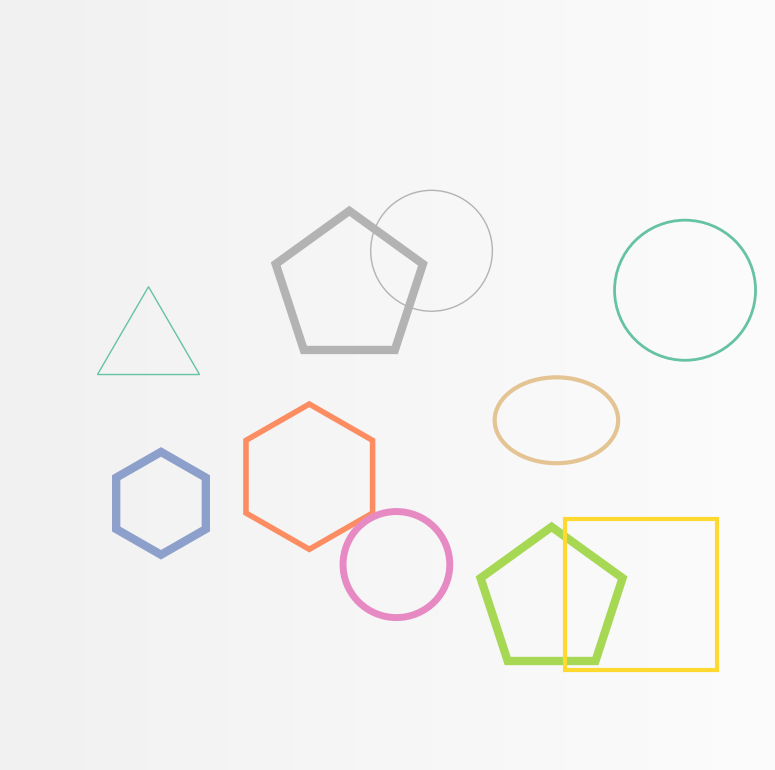[{"shape": "triangle", "thickness": 0.5, "radius": 0.38, "center": [0.192, 0.552]}, {"shape": "circle", "thickness": 1, "radius": 0.45, "center": [0.884, 0.623]}, {"shape": "hexagon", "thickness": 2, "radius": 0.47, "center": [0.399, 0.381]}, {"shape": "hexagon", "thickness": 3, "radius": 0.33, "center": [0.208, 0.346]}, {"shape": "circle", "thickness": 2.5, "radius": 0.34, "center": [0.511, 0.267]}, {"shape": "pentagon", "thickness": 3, "radius": 0.48, "center": [0.712, 0.219]}, {"shape": "square", "thickness": 1.5, "radius": 0.49, "center": [0.827, 0.228]}, {"shape": "oval", "thickness": 1.5, "radius": 0.4, "center": [0.718, 0.454]}, {"shape": "circle", "thickness": 0.5, "radius": 0.39, "center": [0.557, 0.674]}, {"shape": "pentagon", "thickness": 3, "radius": 0.5, "center": [0.451, 0.626]}]